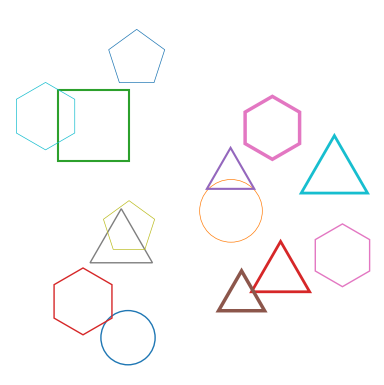[{"shape": "circle", "thickness": 1, "radius": 0.35, "center": [0.332, 0.123]}, {"shape": "pentagon", "thickness": 0.5, "radius": 0.38, "center": [0.355, 0.847]}, {"shape": "circle", "thickness": 0.5, "radius": 0.41, "center": [0.6, 0.452]}, {"shape": "square", "thickness": 1.5, "radius": 0.46, "center": [0.243, 0.675]}, {"shape": "hexagon", "thickness": 1, "radius": 0.43, "center": [0.216, 0.217]}, {"shape": "triangle", "thickness": 2, "radius": 0.44, "center": [0.729, 0.286]}, {"shape": "triangle", "thickness": 1.5, "radius": 0.36, "center": [0.599, 0.545]}, {"shape": "triangle", "thickness": 2.5, "radius": 0.35, "center": [0.627, 0.227]}, {"shape": "hexagon", "thickness": 1, "radius": 0.41, "center": [0.889, 0.337]}, {"shape": "hexagon", "thickness": 2.5, "radius": 0.41, "center": [0.707, 0.668]}, {"shape": "triangle", "thickness": 1, "radius": 0.47, "center": [0.315, 0.364]}, {"shape": "pentagon", "thickness": 0.5, "radius": 0.35, "center": [0.335, 0.409]}, {"shape": "hexagon", "thickness": 0.5, "radius": 0.44, "center": [0.118, 0.698]}, {"shape": "triangle", "thickness": 2, "radius": 0.5, "center": [0.869, 0.548]}]